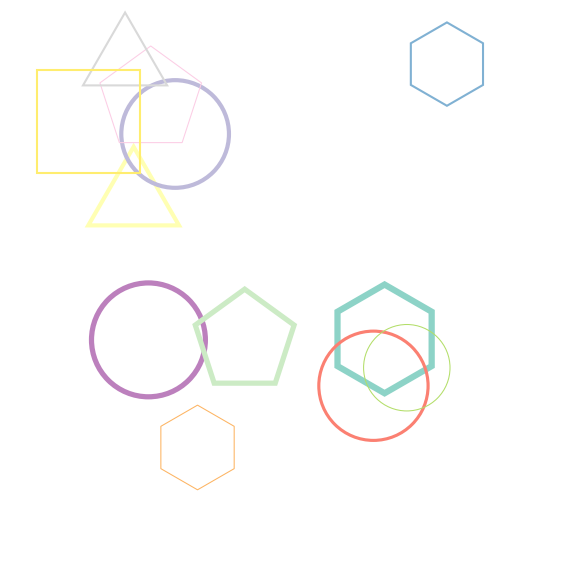[{"shape": "hexagon", "thickness": 3, "radius": 0.47, "center": [0.666, 0.412]}, {"shape": "triangle", "thickness": 2, "radius": 0.45, "center": [0.231, 0.654]}, {"shape": "circle", "thickness": 2, "radius": 0.47, "center": [0.303, 0.767]}, {"shape": "circle", "thickness": 1.5, "radius": 0.47, "center": [0.647, 0.331]}, {"shape": "hexagon", "thickness": 1, "radius": 0.36, "center": [0.774, 0.888]}, {"shape": "hexagon", "thickness": 0.5, "radius": 0.37, "center": [0.342, 0.224]}, {"shape": "circle", "thickness": 0.5, "radius": 0.37, "center": [0.704, 0.362]}, {"shape": "pentagon", "thickness": 0.5, "radius": 0.46, "center": [0.261, 0.827]}, {"shape": "triangle", "thickness": 1, "radius": 0.42, "center": [0.217, 0.893]}, {"shape": "circle", "thickness": 2.5, "radius": 0.49, "center": [0.257, 0.411]}, {"shape": "pentagon", "thickness": 2.5, "radius": 0.45, "center": [0.424, 0.408]}, {"shape": "square", "thickness": 1, "radius": 0.45, "center": [0.154, 0.788]}]